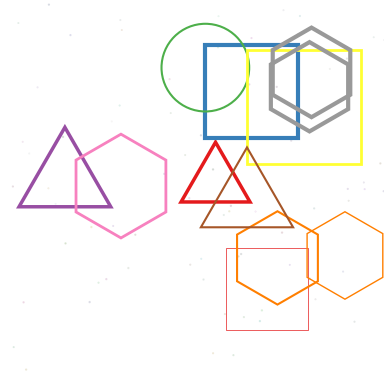[{"shape": "triangle", "thickness": 2.5, "radius": 0.52, "center": [0.56, 0.527]}, {"shape": "square", "thickness": 0.5, "radius": 0.53, "center": [0.693, 0.25]}, {"shape": "square", "thickness": 3, "radius": 0.6, "center": [0.653, 0.762]}, {"shape": "circle", "thickness": 1.5, "radius": 0.57, "center": [0.533, 0.824]}, {"shape": "triangle", "thickness": 2.5, "radius": 0.69, "center": [0.169, 0.532]}, {"shape": "hexagon", "thickness": 1.5, "radius": 0.61, "center": [0.721, 0.33]}, {"shape": "hexagon", "thickness": 1, "radius": 0.57, "center": [0.896, 0.336]}, {"shape": "square", "thickness": 2, "radius": 0.74, "center": [0.789, 0.722]}, {"shape": "triangle", "thickness": 1.5, "radius": 0.69, "center": [0.642, 0.479]}, {"shape": "hexagon", "thickness": 2, "radius": 0.67, "center": [0.314, 0.517]}, {"shape": "hexagon", "thickness": 3, "radius": 0.58, "center": [0.804, 0.775]}, {"shape": "hexagon", "thickness": 3, "radius": 0.58, "center": [0.809, 0.812]}]